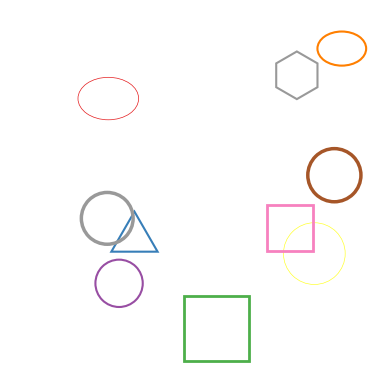[{"shape": "oval", "thickness": 0.5, "radius": 0.39, "center": [0.281, 0.744]}, {"shape": "triangle", "thickness": 1.5, "radius": 0.35, "center": [0.349, 0.381]}, {"shape": "square", "thickness": 2, "radius": 0.42, "center": [0.562, 0.146]}, {"shape": "circle", "thickness": 1.5, "radius": 0.31, "center": [0.309, 0.264]}, {"shape": "oval", "thickness": 1.5, "radius": 0.32, "center": [0.888, 0.874]}, {"shape": "circle", "thickness": 0.5, "radius": 0.4, "center": [0.816, 0.341]}, {"shape": "circle", "thickness": 2.5, "radius": 0.35, "center": [0.868, 0.545]}, {"shape": "square", "thickness": 2, "radius": 0.3, "center": [0.753, 0.409]}, {"shape": "circle", "thickness": 2.5, "radius": 0.34, "center": [0.279, 0.433]}, {"shape": "hexagon", "thickness": 1.5, "radius": 0.31, "center": [0.771, 0.804]}]